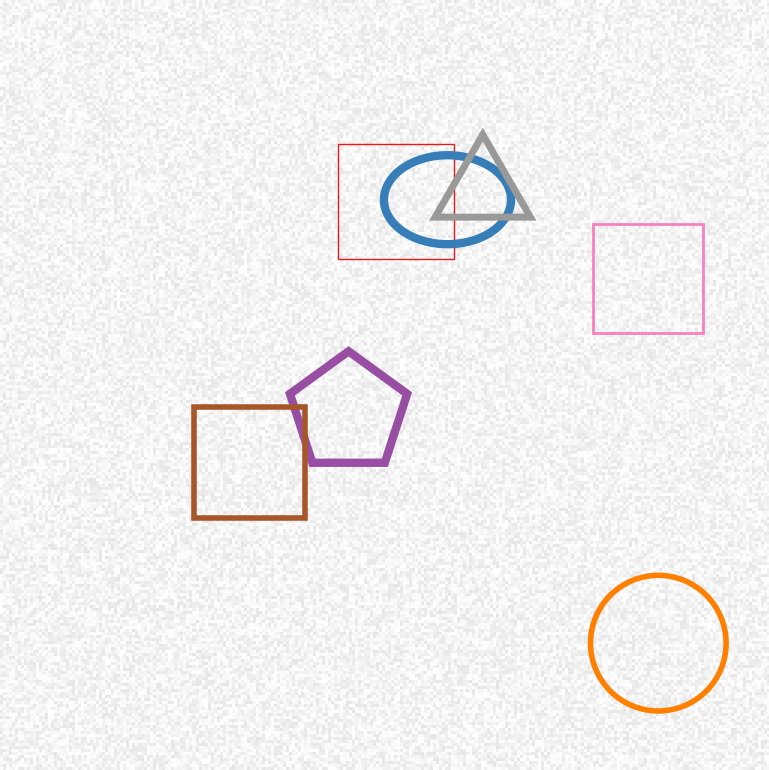[{"shape": "square", "thickness": 0.5, "radius": 0.37, "center": [0.514, 0.738]}, {"shape": "oval", "thickness": 3, "radius": 0.41, "center": [0.581, 0.741]}, {"shape": "pentagon", "thickness": 3, "radius": 0.4, "center": [0.453, 0.464]}, {"shape": "circle", "thickness": 2, "radius": 0.44, "center": [0.855, 0.165]}, {"shape": "square", "thickness": 2, "radius": 0.36, "center": [0.324, 0.399]}, {"shape": "square", "thickness": 1, "radius": 0.35, "center": [0.841, 0.639]}, {"shape": "triangle", "thickness": 2.5, "radius": 0.36, "center": [0.627, 0.754]}]